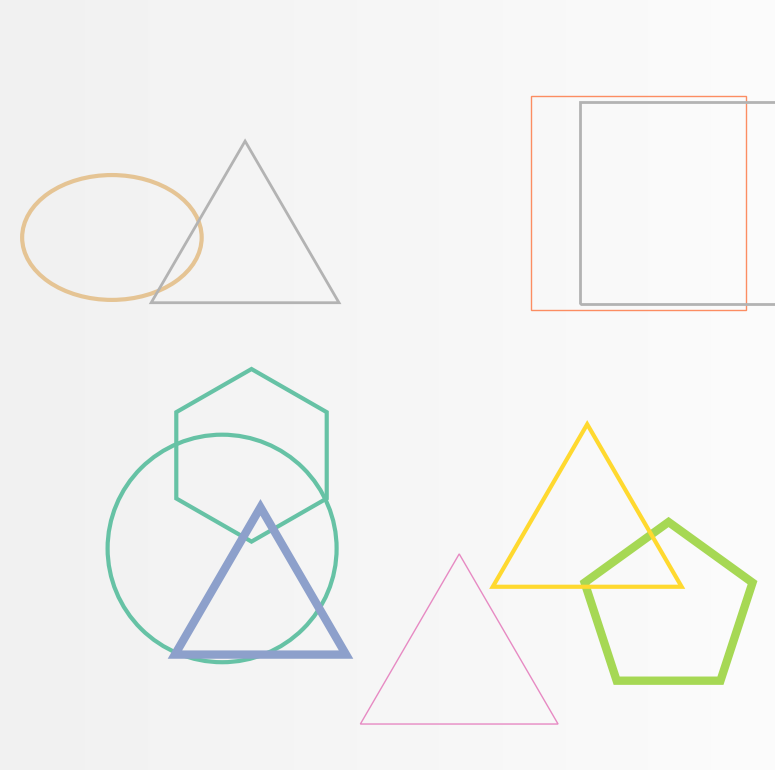[{"shape": "circle", "thickness": 1.5, "radius": 0.74, "center": [0.287, 0.288]}, {"shape": "hexagon", "thickness": 1.5, "radius": 0.56, "center": [0.325, 0.409]}, {"shape": "square", "thickness": 0.5, "radius": 0.69, "center": [0.824, 0.736]}, {"shape": "triangle", "thickness": 3, "radius": 0.64, "center": [0.336, 0.214]}, {"shape": "triangle", "thickness": 0.5, "radius": 0.74, "center": [0.593, 0.133]}, {"shape": "pentagon", "thickness": 3, "radius": 0.57, "center": [0.863, 0.208]}, {"shape": "triangle", "thickness": 1.5, "radius": 0.7, "center": [0.758, 0.308]}, {"shape": "oval", "thickness": 1.5, "radius": 0.58, "center": [0.144, 0.692]}, {"shape": "square", "thickness": 1, "radius": 0.66, "center": [0.88, 0.736]}, {"shape": "triangle", "thickness": 1, "radius": 0.7, "center": [0.316, 0.677]}]